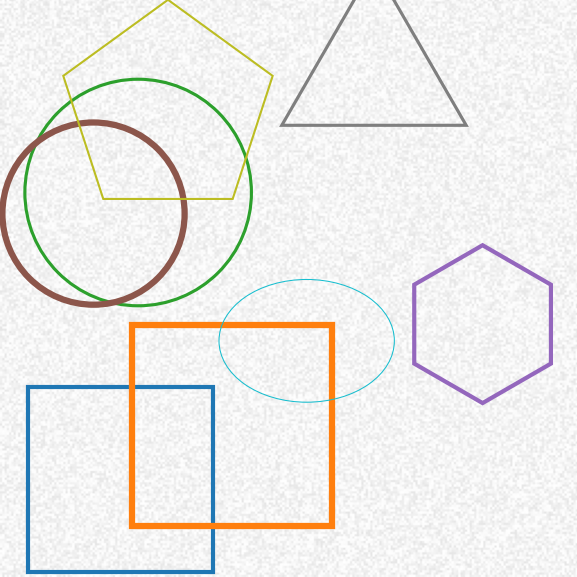[{"shape": "square", "thickness": 2, "radius": 0.8, "center": [0.209, 0.169]}, {"shape": "square", "thickness": 3, "radius": 0.87, "center": [0.402, 0.262]}, {"shape": "circle", "thickness": 1.5, "radius": 0.98, "center": [0.239, 0.666]}, {"shape": "hexagon", "thickness": 2, "radius": 0.68, "center": [0.836, 0.438]}, {"shape": "circle", "thickness": 3, "radius": 0.79, "center": [0.162, 0.629]}, {"shape": "triangle", "thickness": 1.5, "radius": 0.92, "center": [0.648, 0.874]}, {"shape": "pentagon", "thickness": 1, "radius": 0.95, "center": [0.291, 0.809]}, {"shape": "oval", "thickness": 0.5, "radius": 0.76, "center": [0.531, 0.409]}]